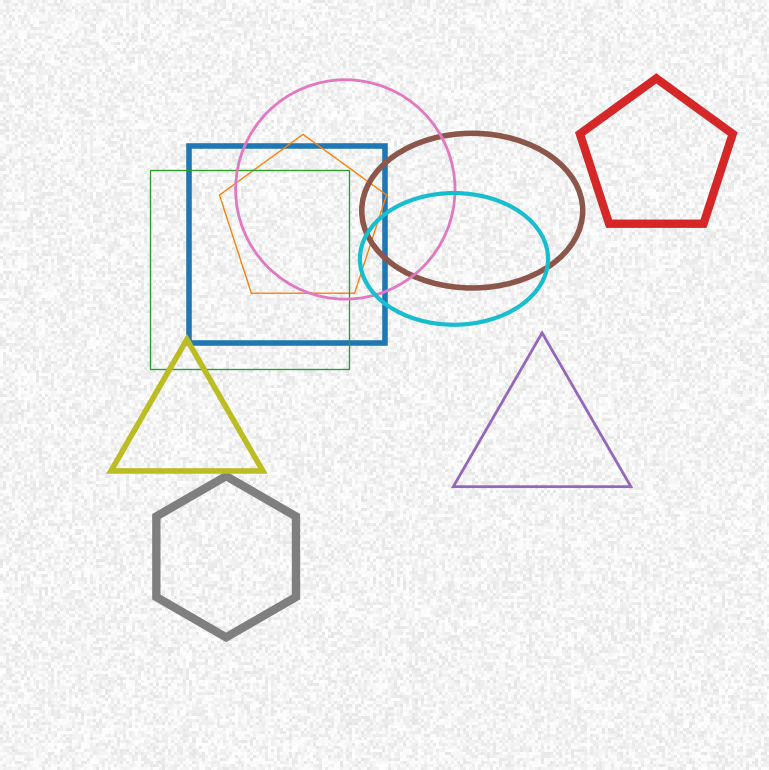[{"shape": "square", "thickness": 2, "radius": 0.64, "center": [0.373, 0.683]}, {"shape": "pentagon", "thickness": 0.5, "radius": 0.57, "center": [0.393, 0.711]}, {"shape": "square", "thickness": 0.5, "radius": 0.65, "center": [0.325, 0.65]}, {"shape": "pentagon", "thickness": 3, "radius": 0.52, "center": [0.852, 0.794]}, {"shape": "triangle", "thickness": 1, "radius": 0.67, "center": [0.704, 0.435]}, {"shape": "oval", "thickness": 2, "radius": 0.72, "center": [0.613, 0.726]}, {"shape": "circle", "thickness": 1, "radius": 0.71, "center": [0.448, 0.754]}, {"shape": "hexagon", "thickness": 3, "radius": 0.52, "center": [0.294, 0.277]}, {"shape": "triangle", "thickness": 2, "radius": 0.57, "center": [0.243, 0.445]}, {"shape": "oval", "thickness": 1.5, "radius": 0.61, "center": [0.59, 0.664]}]